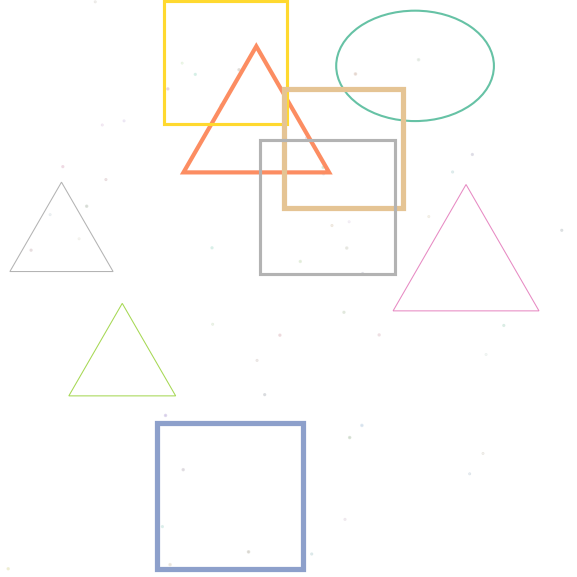[{"shape": "oval", "thickness": 1, "radius": 0.68, "center": [0.719, 0.885]}, {"shape": "triangle", "thickness": 2, "radius": 0.73, "center": [0.444, 0.773]}, {"shape": "square", "thickness": 2.5, "radius": 0.63, "center": [0.398, 0.141]}, {"shape": "triangle", "thickness": 0.5, "radius": 0.73, "center": [0.807, 0.534]}, {"shape": "triangle", "thickness": 0.5, "radius": 0.53, "center": [0.212, 0.367]}, {"shape": "square", "thickness": 1.5, "radius": 0.53, "center": [0.39, 0.892]}, {"shape": "square", "thickness": 2.5, "radius": 0.52, "center": [0.595, 0.742]}, {"shape": "triangle", "thickness": 0.5, "radius": 0.52, "center": [0.106, 0.581]}, {"shape": "square", "thickness": 1.5, "radius": 0.58, "center": [0.567, 0.641]}]